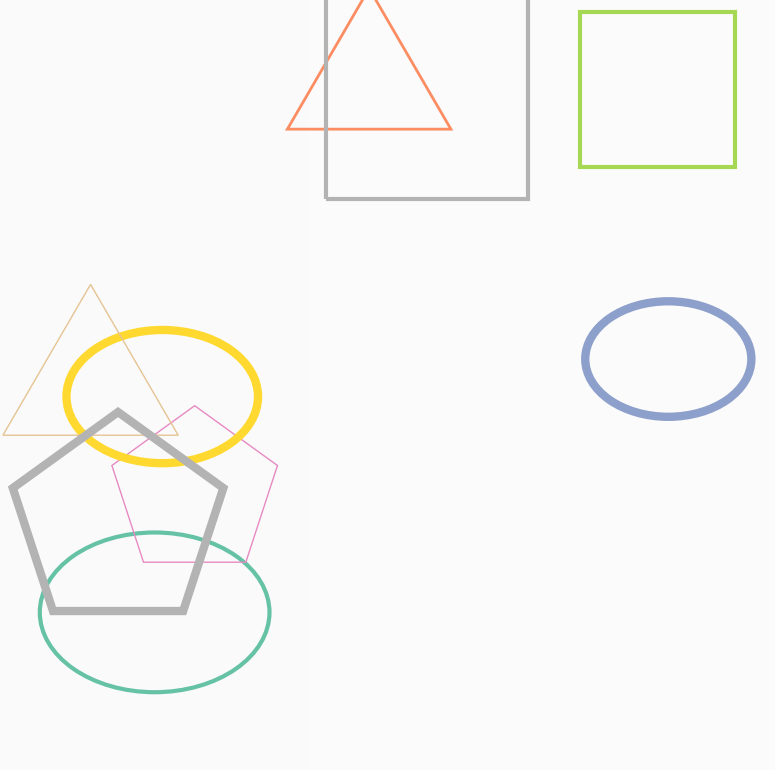[{"shape": "oval", "thickness": 1.5, "radius": 0.74, "center": [0.2, 0.205]}, {"shape": "triangle", "thickness": 1, "radius": 0.61, "center": [0.476, 0.893]}, {"shape": "oval", "thickness": 3, "radius": 0.54, "center": [0.862, 0.534]}, {"shape": "pentagon", "thickness": 0.5, "radius": 0.56, "center": [0.251, 0.361]}, {"shape": "square", "thickness": 1.5, "radius": 0.5, "center": [0.848, 0.883]}, {"shape": "oval", "thickness": 3, "radius": 0.62, "center": [0.209, 0.485]}, {"shape": "triangle", "thickness": 0.5, "radius": 0.65, "center": [0.117, 0.5]}, {"shape": "pentagon", "thickness": 3, "radius": 0.71, "center": [0.152, 0.322]}, {"shape": "square", "thickness": 1.5, "radius": 0.65, "center": [0.551, 0.872]}]